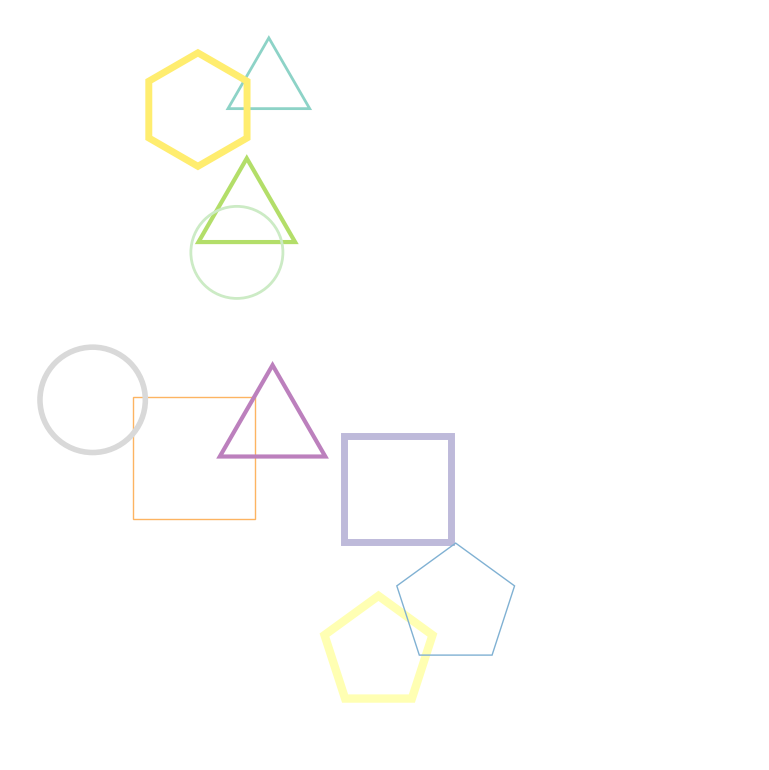[{"shape": "triangle", "thickness": 1, "radius": 0.31, "center": [0.349, 0.89]}, {"shape": "pentagon", "thickness": 3, "radius": 0.37, "center": [0.492, 0.152]}, {"shape": "square", "thickness": 2.5, "radius": 0.34, "center": [0.516, 0.364]}, {"shape": "pentagon", "thickness": 0.5, "radius": 0.4, "center": [0.592, 0.214]}, {"shape": "square", "thickness": 0.5, "radius": 0.4, "center": [0.252, 0.405]}, {"shape": "triangle", "thickness": 1.5, "radius": 0.36, "center": [0.32, 0.722]}, {"shape": "circle", "thickness": 2, "radius": 0.34, "center": [0.12, 0.481]}, {"shape": "triangle", "thickness": 1.5, "radius": 0.4, "center": [0.354, 0.447]}, {"shape": "circle", "thickness": 1, "radius": 0.3, "center": [0.308, 0.672]}, {"shape": "hexagon", "thickness": 2.5, "radius": 0.37, "center": [0.257, 0.858]}]